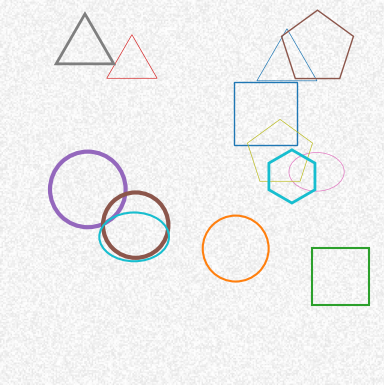[{"shape": "triangle", "thickness": 0.5, "radius": 0.45, "center": [0.745, 0.835]}, {"shape": "square", "thickness": 1, "radius": 0.41, "center": [0.69, 0.706]}, {"shape": "circle", "thickness": 1.5, "radius": 0.43, "center": [0.612, 0.354]}, {"shape": "square", "thickness": 1.5, "radius": 0.37, "center": [0.885, 0.281]}, {"shape": "triangle", "thickness": 0.5, "radius": 0.38, "center": [0.343, 0.834]}, {"shape": "circle", "thickness": 3, "radius": 0.49, "center": [0.228, 0.508]}, {"shape": "circle", "thickness": 3, "radius": 0.42, "center": [0.352, 0.415]}, {"shape": "pentagon", "thickness": 1, "radius": 0.49, "center": [0.825, 0.875]}, {"shape": "oval", "thickness": 0.5, "radius": 0.36, "center": [0.822, 0.554]}, {"shape": "triangle", "thickness": 2, "radius": 0.43, "center": [0.221, 0.877]}, {"shape": "pentagon", "thickness": 0.5, "radius": 0.44, "center": [0.727, 0.601]}, {"shape": "oval", "thickness": 1.5, "radius": 0.45, "center": [0.348, 0.385]}, {"shape": "hexagon", "thickness": 2, "radius": 0.35, "center": [0.758, 0.542]}]